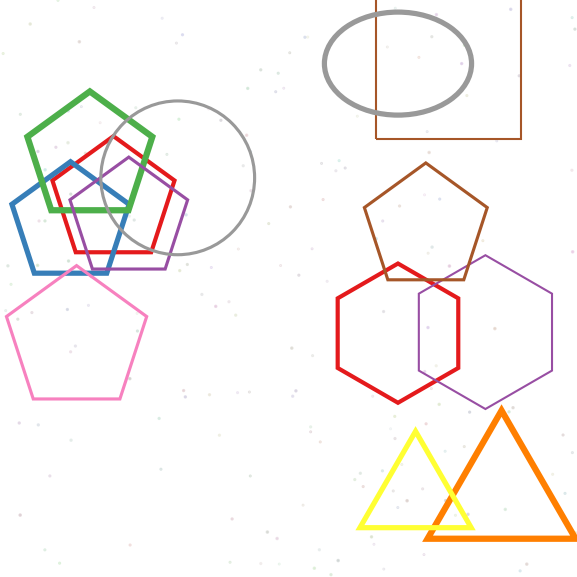[{"shape": "pentagon", "thickness": 2, "radius": 0.56, "center": [0.196, 0.652]}, {"shape": "hexagon", "thickness": 2, "radius": 0.6, "center": [0.689, 0.422]}, {"shape": "pentagon", "thickness": 2.5, "radius": 0.53, "center": [0.122, 0.612]}, {"shape": "pentagon", "thickness": 3, "radius": 0.57, "center": [0.156, 0.727]}, {"shape": "pentagon", "thickness": 1.5, "radius": 0.54, "center": [0.223, 0.62]}, {"shape": "hexagon", "thickness": 1, "radius": 0.67, "center": [0.841, 0.424]}, {"shape": "triangle", "thickness": 3, "radius": 0.74, "center": [0.868, 0.14]}, {"shape": "triangle", "thickness": 2.5, "radius": 0.56, "center": [0.72, 0.141]}, {"shape": "pentagon", "thickness": 1.5, "radius": 0.56, "center": [0.737, 0.605]}, {"shape": "square", "thickness": 1, "radius": 0.63, "center": [0.776, 0.884]}, {"shape": "pentagon", "thickness": 1.5, "radius": 0.64, "center": [0.133, 0.412]}, {"shape": "circle", "thickness": 1.5, "radius": 0.67, "center": [0.308, 0.691]}, {"shape": "oval", "thickness": 2.5, "radius": 0.64, "center": [0.689, 0.889]}]